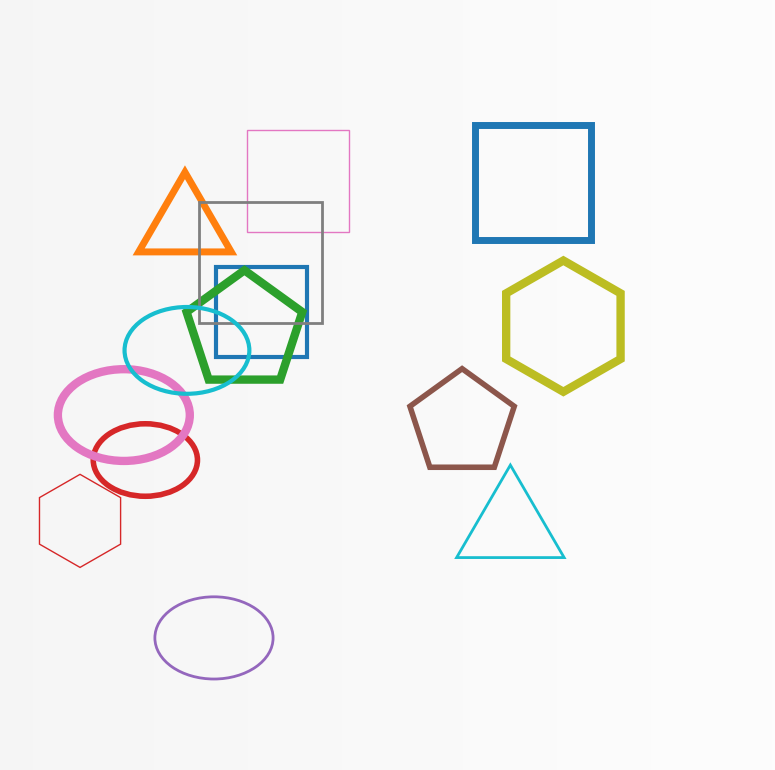[{"shape": "square", "thickness": 2.5, "radius": 0.37, "center": [0.687, 0.763]}, {"shape": "square", "thickness": 1.5, "radius": 0.29, "center": [0.337, 0.595]}, {"shape": "triangle", "thickness": 2.5, "radius": 0.34, "center": [0.239, 0.707]}, {"shape": "pentagon", "thickness": 3, "radius": 0.39, "center": [0.315, 0.571]}, {"shape": "hexagon", "thickness": 0.5, "radius": 0.3, "center": [0.103, 0.324]}, {"shape": "oval", "thickness": 2, "radius": 0.34, "center": [0.188, 0.403]}, {"shape": "oval", "thickness": 1, "radius": 0.38, "center": [0.276, 0.172]}, {"shape": "pentagon", "thickness": 2, "radius": 0.35, "center": [0.596, 0.45]}, {"shape": "square", "thickness": 0.5, "radius": 0.33, "center": [0.385, 0.765]}, {"shape": "oval", "thickness": 3, "radius": 0.43, "center": [0.16, 0.461]}, {"shape": "square", "thickness": 1, "radius": 0.39, "center": [0.336, 0.659]}, {"shape": "hexagon", "thickness": 3, "radius": 0.43, "center": [0.727, 0.576]}, {"shape": "oval", "thickness": 1.5, "radius": 0.4, "center": [0.241, 0.545]}, {"shape": "triangle", "thickness": 1, "radius": 0.4, "center": [0.659, 0.316]}]